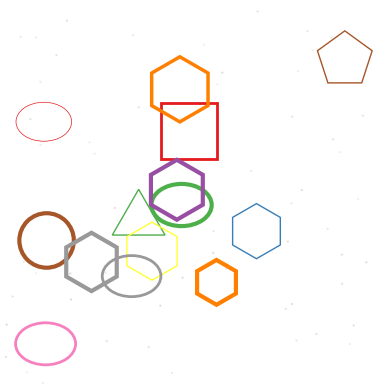[{"shape": "square", "thickness": 2, "radius": 0.36, "center": [0.491, 0.66]}, {"shape": "oval", "thickness": 0.5, "radius": 0.36, "center": [0.114, 0.684]}, {"shape": "hexagon", "thickness": 1, "radius": 0.36, "center": [0.666, 0.4]}, {"shape": "triangle", "thickness": 1, "radius": 0.4, "center": [0.36, 0.429]}, {"shape": "oval", "thickness": 3, "radius": 0.39, "center": [0.472, 0.467]}, {"shape": "hexagon", "thickness": 3, "radius": 0.39, "center": [0.459, 0.507]}, {"shape": "hexagon", "thickness": 2.5, "radius": 0.42, "center": [0.467, 0.768]}, {"shape": "hexagon", "thickness": 3, "radius": 0.29, "center": [0.562, 0.267]}, {"shape": "hexagon", "thickness": 1, "radius": 0.38, "center": [0.395, 0.348]}, {"shape": "pentagon", "thickness": 1, "radius": 0.37, "center": [0.896, 0.845]}, {"shape": "circle", "thickness": 3, "radius": 0.35, "center": [0.121, 0.375]}, {"shape": "oval", "thickness": 2, "radius": 0.39, "center": [0.118, 0.107]}, {"shape": "hexagon", "thickness": 3, "radius": 0.38, "center": [0.238, 0.32]}, {"shape": "oval", "thickness": 2, "radius": 0.38, "center": [0.342, 0.283]}]